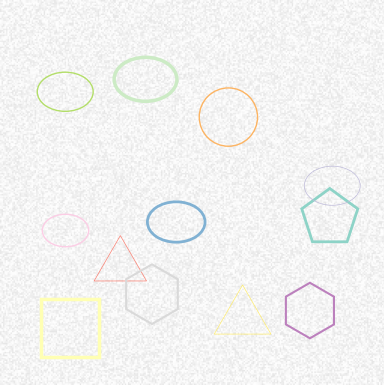[{"shape": "pentagon", "thickness": 2, "radius": 0.38, "center": [0.857, 0.434]}, {"shape": "square", "thickness": 2.5, "radius": 0.38, "center": [0.181, 0.147]}, {"shape": "oval", "thickness": 0.5, "radius": 0.36, "center": [0.863, 0.518]}, {"shape": "triangle", "thickness": 0.5, "radius": 0.39, "center": [0.313, 0.31]}, {"shape": "oval", "thickness": 2, "radius": 0.37, "center": [0.458, 0.423]}, {"shape": "circle", "thickness": 1, "radius": 0.38, "center": [0.593, 0.696]}, {"shape": "oval", "thickness": 1, "radius": 0.36, "center": [0.169, 0.762]}, {"shape": "oval", "thickness": 1, "radius": 0.3, "center": [0.17, 0.401]}, {"shape": "hexagon", "thickness": 1.5, "radius": 0.39, "center": [0.395, 0.236]}, {"shape": "hexagon", "thickness": 1.5, "radius": 0.36, "center": [0.805, 0.193]}, {"shape": "oval", "thickness": 2.5, "radius": 0.41, "center": [0.378, 0.794]}, {"shape": "triangle", "thickness": 0.5, "radius": 0.43, "center": [0.63, 0.175]}]